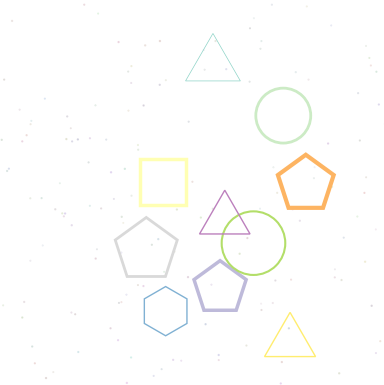[{"shape": "triangle", "thickness": 0.5, "radius": 0.41, "center": [0.553, 0.831]}, {"shape": "square", "thickness": 2.5, "radius": 0.3, "center": [0.423, 0.527]}, {"shape": "pentagon", "thickness": 2.5, "radius": 0.36, "center": [0.572, 0.252]}, {"shape": "hexagon", "thickness": 1, "radius": 0.32, "center": [0.43, 0.192]}, {"shape": "pentagon", "thickness": 3, "radius": 0.38, "center": [0.794, 0.522]}, {"shape": "circle", "thickness": 1.5, "radius": 0.41, "center": [0.658, 0.368]}, {"shape": "pentagon", "thickness": 2, "radius": 0.42, "center": [0.38, 0.35]}, {"shape": "triangle", "thickness": 1, "radius": 0.38, "center": [0.584, 0.43]}, {"shape": "circle", "thickness": 2, "radius": 0.36, "center": [0.736, 0.7]}, {"shape": "triangle", "thickness": 1, "radius": 0.38, "center": [0.753, 0.112]}]